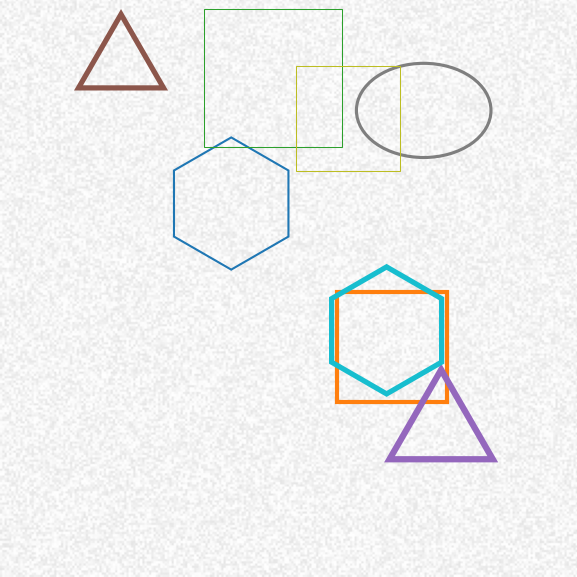[{"shape": "hexagon", "thickness": 1, "radius": 0.57, "center": [0.4, 0.647]}, {"shape": "square", "thickness": 2, "radius": 0.48, "center": [0.678, 0.398]}, {"shape": "square", "thickness": 0.5, "radius": 0.6, "center": [0.473, 0.864]}, {"shape": "triangle", "thickness": 3, "radius": 0.52, "center": [0.764, 0.256]}, {"shape": "triangle", "thickness": 2.5, "radius": 0.42, "center": [0.21, 0.889]}, {"shape": "oval", "thickness": 1.5, "radius": 0.58, "center": [0.734, 0.808]}, {"shape": "square", "thickness": 0.5, "radius": 0.45, "center": [0.602, 0.794]}, {"shape": "hexagon", "thickness": 2.5, "radius": 0.55, "center": [0.669, 0.427]}]